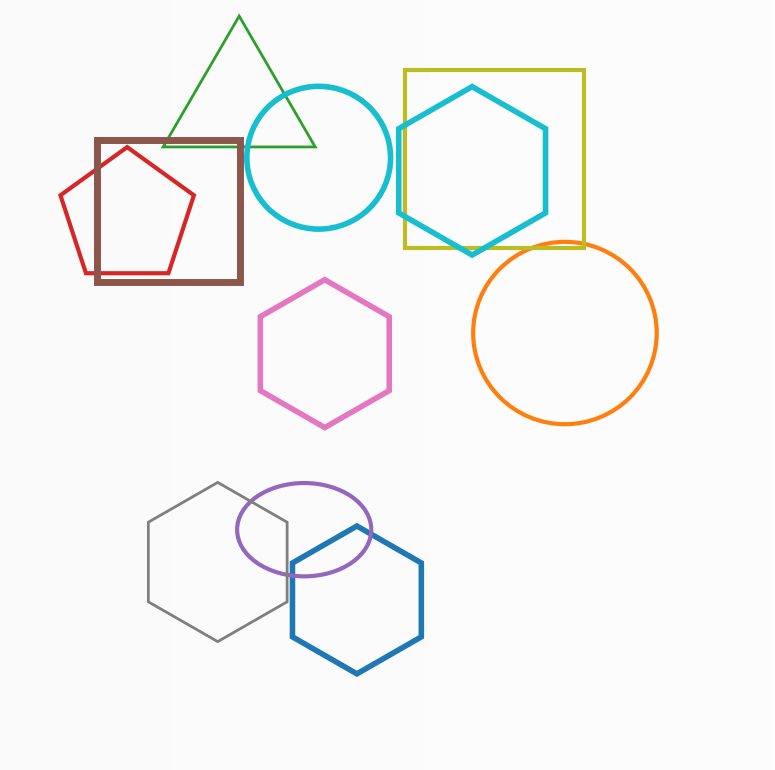[{"shape": "hexagon", "thickness": 2, "radius": 0.48, "center": [0.461, 0.221]}, {"shape": "circle", "thickness": 1.5, "radius": 0.59, "center": [0.729, 0.567]}, {"shape": "triangle", "thickness": 1, "radius": 0.57, "center": [0.309, 0.866]}, {"shape": "pentagon", "thickness": 1.5, "radius": 0.45, "center": [0.164, 0.718]}, {"shape": "oval", "thickness": 1.5, "radius": 0.43, "center": [0.393, 0.312]}, {"shape": "square", "thickness": 2.5, "radius": 0.46, "center": [0.217, 0.726]}, {"shape": "hexagon", "thickness": 2, "radius": 0.48, "center": [0.419, 0.541]}, {"shape": "hexagon", "thickness": 1, "radius": 0.52, "center": [0.281, 0.27]}, {"shape": "square", "thickness": 1.5, "radius": 0.58, "center": [0.638, 0.793]}, {"shape": "hexagon", "thickness": 2, "radius": 0.55, "center": [0.609, 0.778]}, {"shape": "circle", "thickness": 2, "radius": 0.46, "center": [0.411, 0.795]}]